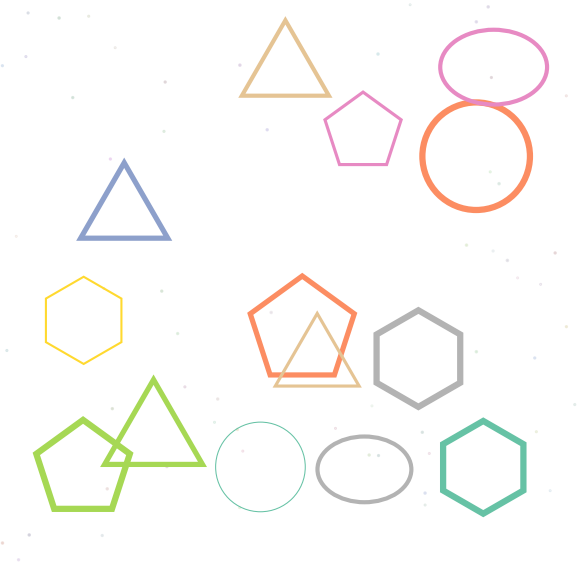[{"shape": "hexagon", "thickness": 3, "radius": 0.4, "center": [0.837, 0.19]}, {"shape": "circle", "thickness": 0.5, "radius": 0.39, "center": [0.451, 0.191]}, {"shape": "pentagon", "thickness": 2.5, "radius": 0.47, "center": [0.523, 0.426]}, {"shape": "circle", "thickness": 3, "radius": 0.47, "center": [0.825, 0.729]}, {"shape": "triangle", "thickness": 2.5, "radius": 0.44, "center": [0.215, 0.63]}, {"shape": "pentagon", "thickness": 1.5, "radius": 0.35, "center": [0.629, 0.77]}, {"shape": "oval", "thickness": 2, "radius": 0.46, "center": [0.855, 0.883]}, {"shape": "triangle", "thickness": 2.5, "radius": 0.49, "center": [0.266, 0.244]}, {"shape": "pentagon", "thickness": 3, "radius": 0.43, "center": [0.144, 0.187]}, {"shape": "hexagon", "thickness": 1, "radius": 0.38, "center": [0.145, 0.444]}, {"shape": "triangle", "thickness": 1.5, "radius": 0.42, "center": [0.549, 0.373]}, {"shape": "triangle", "thickness": 2, "radius": 0.44, "center": [0.494, 0.877]}, {"shape": "oval", "thickness": 2, "radius": 0.41, "center": [0.631, 0.186]}, {"shape": "hexagon", "thickness": 3, "radius": 0.42, "center": [0.725, 0.378]}]